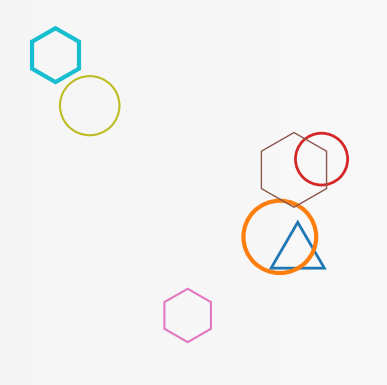[{"shape": "triangle", "thickness": 2, "radius": 0.4, "center": [0.768, 0.343]}, {"shape": "circle", "thickness": 3, "radius": 0.47, "center": [0.722, 0.385]}, {"shape": "circle", "thickness": 2, "radius": 0.34, "center": [0.83, 0.587]}, {"shape": "hexagon", "thickness": 1, "radius": 0.49, "center": [0.759, 0.559]}, {"shape": "hexagon", "thickness": 1.5, "radius": 0.35, "center": [0.484, 0.181]}, {"shape": "circle", "thickness": 1.5, "radius": 0.38, "center": [0.232, 0.726]}, {"shape": "hexagon", "thickness": 3, "radius": 0.35, "center": [0.143, 0.857]}]